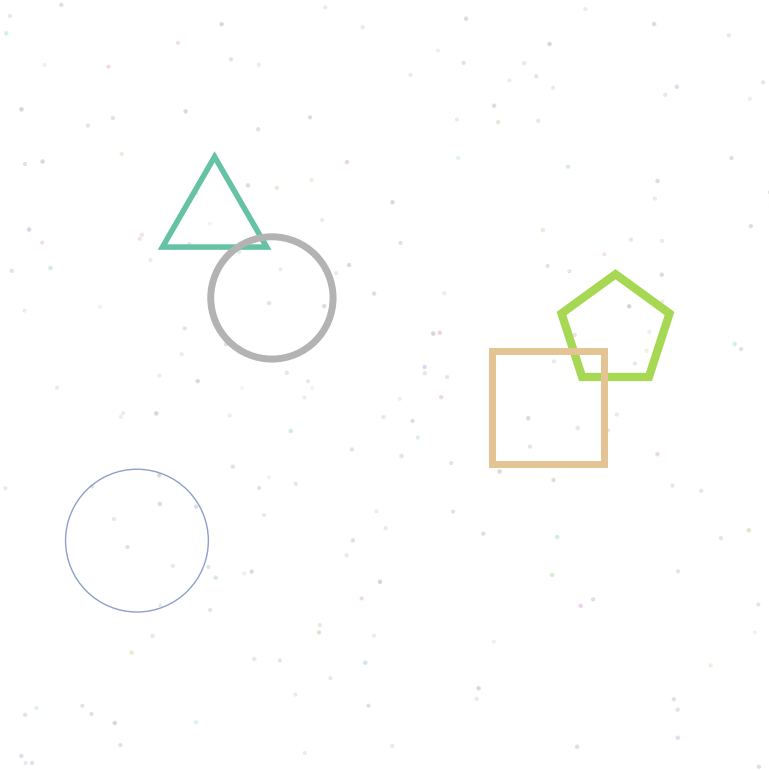[{"shape": "triangle", "thickness": 2, "radius": 0.39, "center": [0.279, 0.718]}, {"shape": "circle", "thickness": 0.5, "radius": 0.46, "center": [0.178, 0.298]}, {"shape": "pentagon", "thickness": 3, "radius": 0.37, "center": [0.799, 0.57]}, {"shape": "square", "thickness": 2.5, "radius": 0.36, "center": [0.712, 0.471]}, {"shape": "circle", "thickness": 2.5, "radius": 0.4, "center": [0.353, 0.613]}]